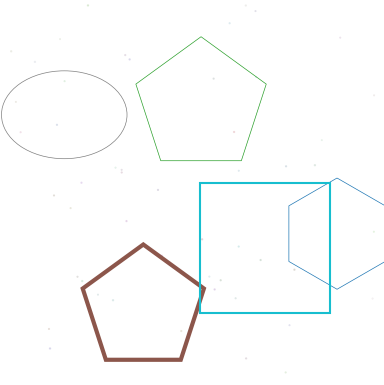[{"shape": "hexagon", "thickness": 0.5, "radius": 0.72, "center": [0.875, 0.393]}, {"shape": "pentagon", "thickness": 0.5, "radius": 0.89, "center": [0.522, 0.727]}, {"shape": "pentagon", "thickness": 3, "radius": 0.83, "center": [0.372, 0.199]}, {"shape": "oval", "thickness": 0.5, "radius": 0.82, "center": [0.167, 0.702]}, {"shape": "square", "thickness": 1.5, "radius": 0.84, "center": [0.688, 0.356]}]